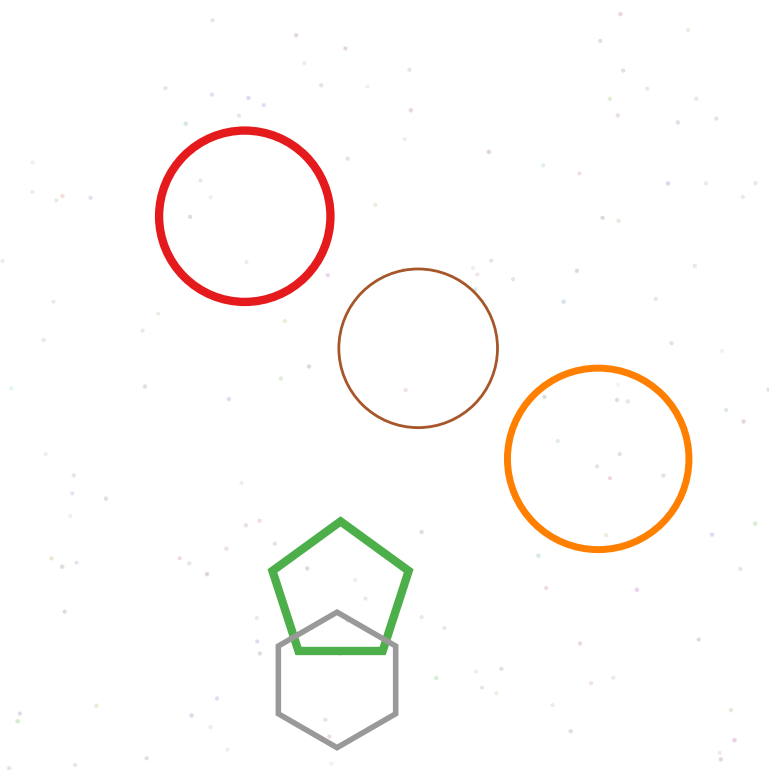[{"shape": "circle", "thickness": 3, "radius": 0.56, "center": [0.318, 0.719]}, {"shape": "pentagon", "thickness": 3, "radius": 0.47, "center": [0.442, 0.23]}, {"shape": "circle", "thickness": 2.5, "radius": 0.59, "center": [0.777, 0.404]}, {"shape": "circle", "thickness": 1, "radius": 0.52, "center": [0.543, 0.548]}, {"shape": "hexagon", "thickness": 2, "radius": 0.44, "center": [0.438, 0.117]}]